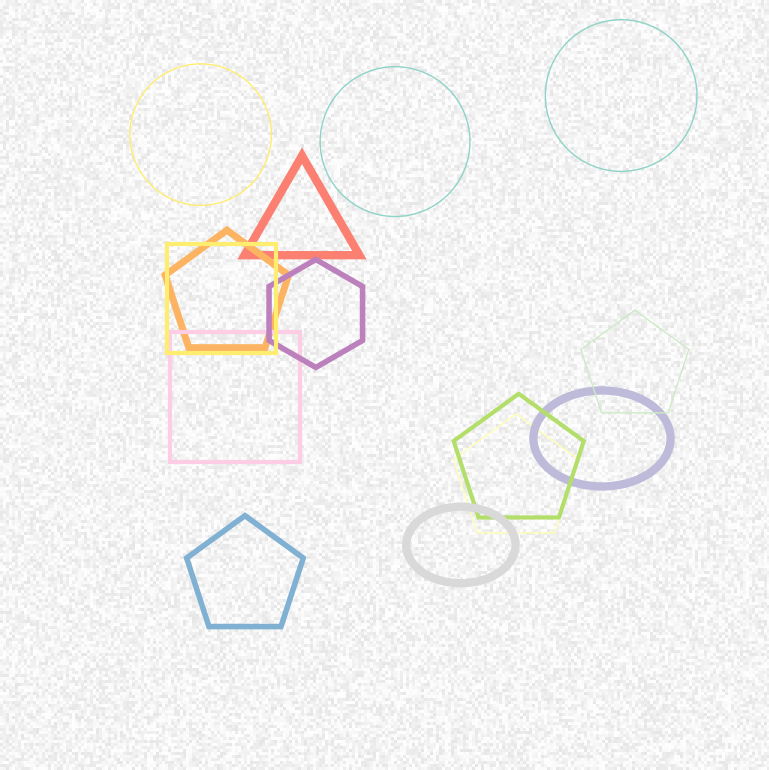[{"shape": "circle", "thickness": 0.5, "radius": 0.49, "center": [0.513, 0.816]}, {"shape": "circle", "thickness": 0.5, "radius": 0.49, "center": [0.807, 0.876]}, {"shape": "pentagon", "thickness": 0.5, "radius": 0.43, "center": [0.67, 0.377]}, {"shape": "oval", "thickness": 3, "radius": 0.45, "center": [0.782, 0.431]}, {"shape": "triangle", "thickness": 3, "radius": 0.43, "center": [0.392, 0.712]}, {"shape": "pentagon", "thickness": 2, "radius": 0.4, "center": [0.318, 0.251]}, {"shape": "pentagon", "thickness": 2.5, "radius": 0.42, "center": [0.295, 0.617]}, {"shape": "pentagon", "thickness": 1.5, "radius": 0.44, "center": [0.674, 0.4]}, {"shape": "square", "thickness": 1.5, "radius": 0.42, "center": [0.305, 0.485]}, {"shape": "oval", "thickness": 3, "radius": 0.36, "center": [0.599, 0.292]}, {"shape": "hexagon", "thickness": 2, "radius": 0.35, "center": [0.41, 0.593]}, {"shape": "pentagon", "thickness": 0.5, "radius": 0.37, "center": [0.824, 0.523]}, {"shape": "circle", "thickness": 0.5, "radius": 0.46, "center": [0.261, 0.825]}, {"shape": "square", "thickness": 1.5, "radius": 0.35, "center": [0.288, 0.612]}]